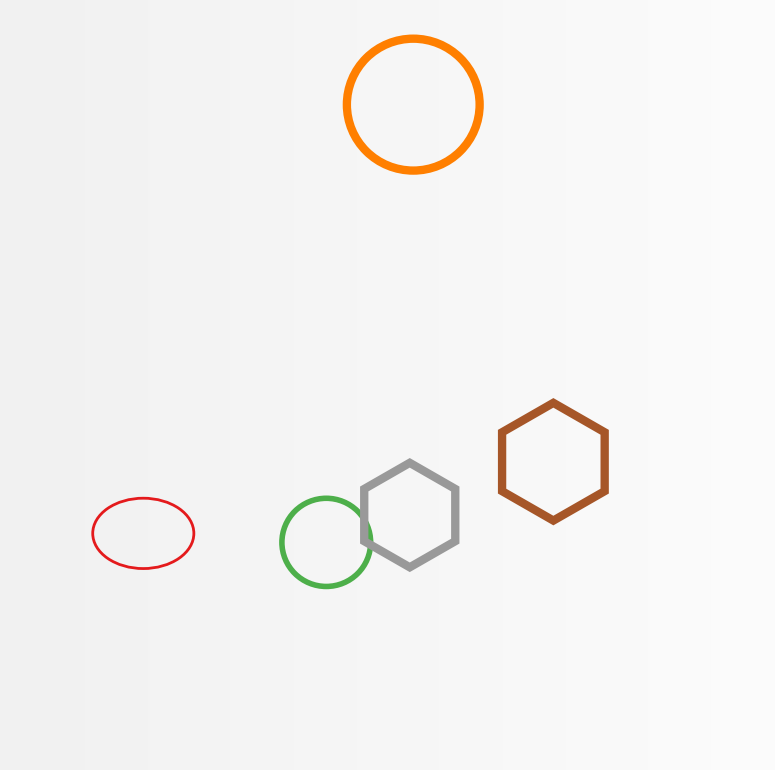[{"shape": "oval", "thickness": 1, "radius": 0.33, "center": [0.185, 0.307]}, {"shape": "circle", "thickness": 2, "radius": 0.29, "center": [0.421, 0.296]}, {"shape": "circle", "thickness": 3, "radius": 0.43, "center": [0.533, 0.864]}, {"shape": "hexagon", "thickness": 3, "radius": 0.38, "center": [0.714, 0.4]}, {"shape": "hexagon", "thickness": 3, "radius": 0.34, "center": [0.529, 0.331]}]